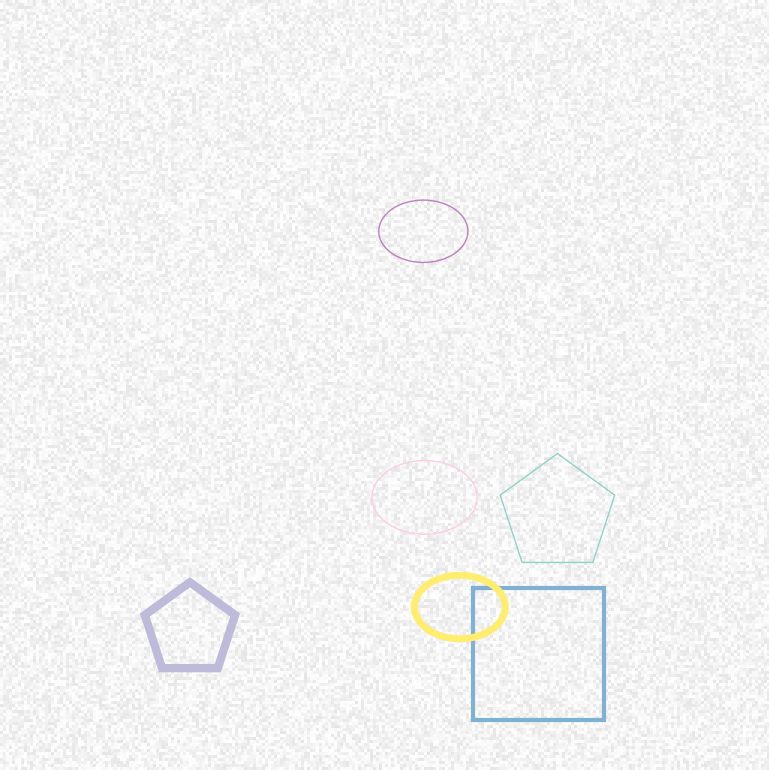[{"shape": "pentagon", "thickness": 0.5, "radius": 0.39, "center": [0.724, 0.333]}, {"shape": "pentagon", "thickness": 3, "radius": 0.31, "center": [0.247, 0.182]}, {"shape": "square", "thickness": 1.5, "radius": 0.43, "center": [0.699, 0.15]}, {"shape": "oval", "thickness": 0.5, "radius": 0.34, "center": [0.551, 0.354]}, {"shape": "oval", "thickness": 0.5, "radius": 0.29, "center": [0.55, 0.7]}, {"shape": "oval", "thickness": 2.5, "radius": 0.29, "center": [0.597, 0.212]}]